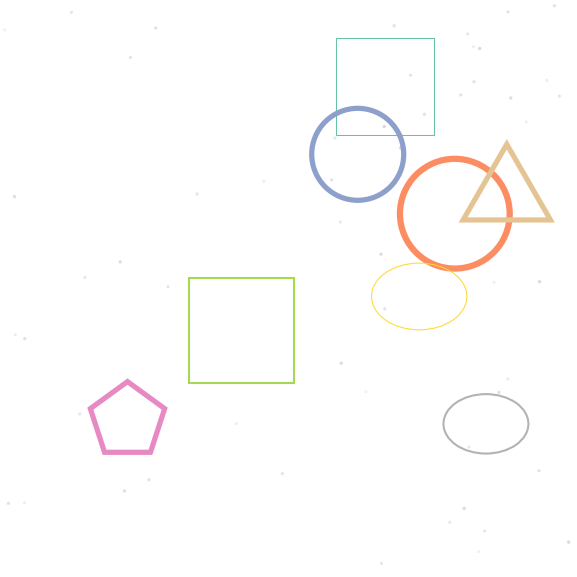[{"shape": "square", "thickness": 0.5, "radius": 0.42, "center": [0.667, 0.849]}, {"shape": "circle", "thickness": 3, "radius": 0.48, "center": [0.788, 0.629]}, {"shape": "circle", "thickness": 2.5, "radius": 0.4, "center": [0.619, 0.732]}, {"shape": "pentagon", "thickness": 2.5, "radius": 0.34, "center": [0.221, 0.271]}, {"shape": "square", "thickness": 1, "radius": 0.46, "center": [0.418, 0.427]}, {"shape": "oval", "thickness": 0.5, "radius": 0.41, "center": [0.726, 0.486]}, {"shape": "triangle", "thickness": 2.5, "radius": 0.44, "center": [0.878, 0.662]}, {"shape": "oval", "thickness": 1, "radius": 0.37, "center": [0.841, 0.265]}]